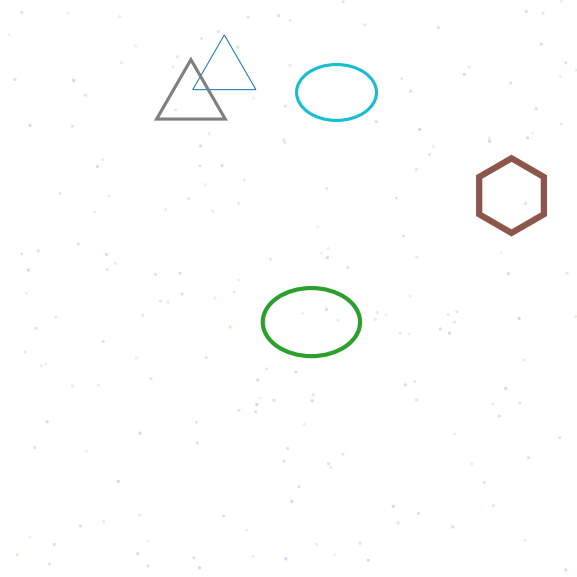[{"shape": "triangle", "thickness": 0.5, "radius": 0.32, "center": [0.388, 0.876]}, {"shape": "oval", "thickness": 2, "radius": 0.42, "center": [0.539, 0.441]}, {"shape": "hexagon", "thickness": 3, "radius": 0.32, "center": [0.886, 0.66]}, {"shape": "triangle", "thickness": 1.5, "radius": 0.34, "center": [0.331, 0.827]}, {"shape": "oval", "thickness": 1.5, "radius": 0.35, "center": [0.583, 0.839]}]